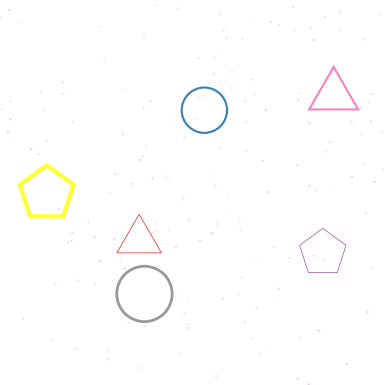[{"shape": "triangle", "thickness": 0.5, "radius": 0.33, "center": [0.361, 0.377]}, {"shape": "circle", "thickness": 1.5, "radius": 0.29, "center": [0.531, 0.714]}, {"shape": "pentagon", "thickness": 0.5, "radius": 0.32, "center": [0.838, 0.343]}, {"shape": "pentagon", "thickness": 3, "radius": 0.37, "center": [0.121, 0.497]}, {"shape": "triangle", "thickness": 1.5, "radius": 0.37, "center": [0.867, 0.752]}, {"shape": "circle", "thickness": 2, "radius": 0.36, "center": [0.375, 0.237]}]